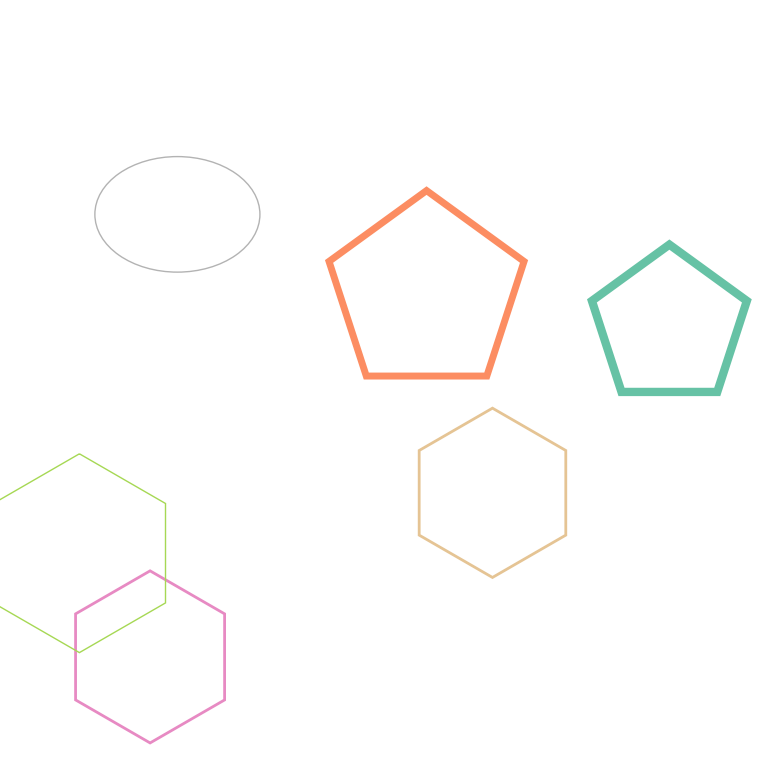[{"shape": "pentagon", "thickness": 3, "radius": 0.53, "center": [0.869, 0.577]}, {"shape": "pentagon", "thickness": 2.5, "radius": 0.67, "center": [0.554, 0.619]}, {"shape": "hexagon", "thickness": 1, "radius": 0.56, "center": [0.195, 0.147]}, {"shape": "hexagon", "thickness": 0.5, "radius": 0.65, "center": [0.103, 0.282]}, {"shape": "hexagon", "thickness": 1, "radius": 0.55, "center": [0.64, 0.36]}, {"shape": "oval", "thickness": 0.5, "radius": 0.54, "center": [0.23, 0.722]}]